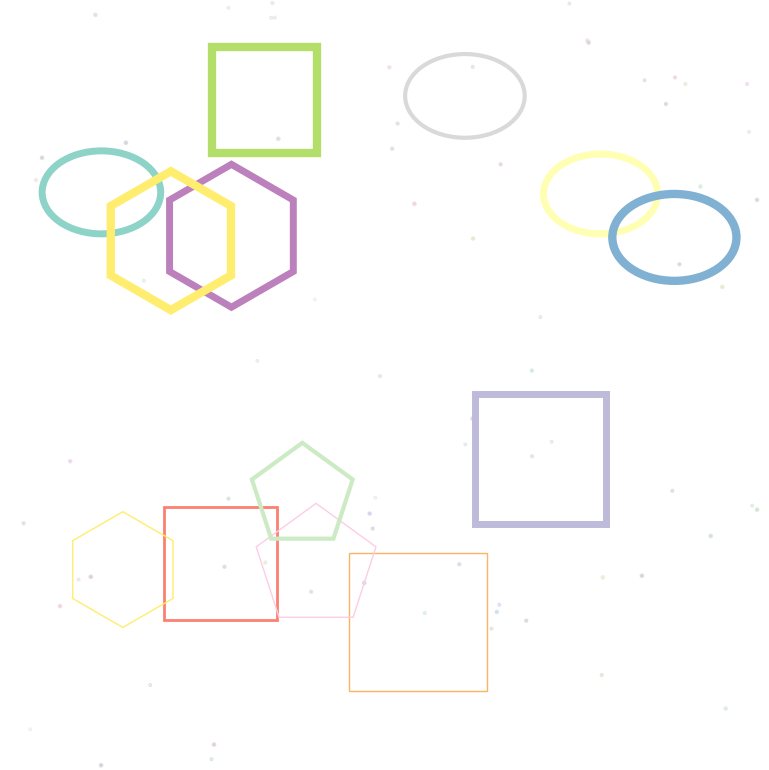[{"shape": "oval", "thickness": 2.5, "radius": 0.38, "center": [0.132, 0.75]}, {"shape": "oval", "thickness": 2.5, "radius": 0.37, "center": [0.78, 0.748]}, {"shape": "square", "thickness": 2.5, "radius": 0.42, "center": [0.702, 0.404]}, {"shape": "square", "thickness": 1, "radius": 0.37, "center": [0.286, 0.269]}, {"shape": "oval", "thickness": 3, "radius": 0.4, "center": [0.876, 0.692]}, {"shape": "square", "thickness": 0.5, "radius": 0.45, "center": [0.543, 0.193]}, {"shape": "square", "thickness": 3, "radius": 0.34, "center": [0.343, 0.87]}, {"shape": "pentagon", "thickness": 0.5, "radius": 0.41, "center": [0.411, 0.264]}, {"shape": "oval", "thickness": 1.5, "radius": 0.39, "center": [0.604, 0.875]}, {"shape": "hexagon", "thickness": 2.5, "radius": 0.46, "center": [0.301, 0.694]}, {"shape": "pentagon", "thickness": 1.5, "radius": 0.34, "center": [0.393, 0.356]}, {"shape": "hexagon", "thickness": 3, "radius": 0.45, "center": [0.222, 0.687]}, {"shape": "hexagon", "thickness": 0.5, "radius": 0.38, "center": [0.16, 0.26]}]